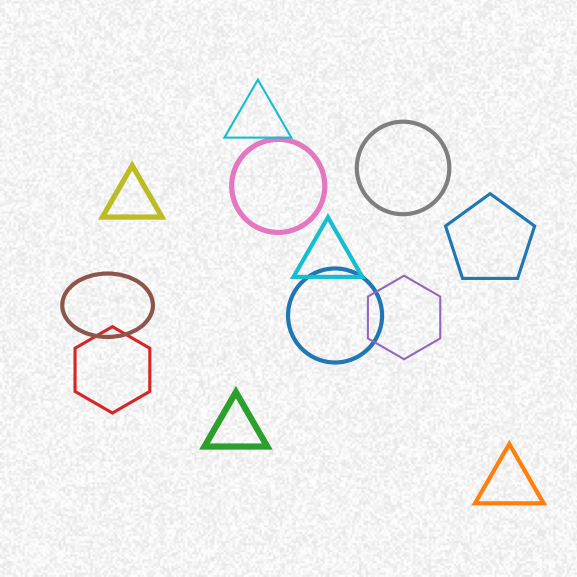[{"shape": "circle", "thickness": 2, "radius": 0.41, "center": [0.58, 0.453]}, {"shape": "pentagon", "thickness": 1.5, "radius": 0.41, "center": [0.849, 0.583]}, {"shape": "triangle", "thickness": 2, "radius": 0.34, "center": [0.882, 0.162]}, {"shape": "triangle", "thickness": 3, "radius": 0.31, "center": [0.408, 0.257]}, {"shape": "hexagon", "thickness": 1.5, "radius": 0.37, "center": [0.195, 0.359]}, {"shape": "hexagon", "thickness": 1, "radius": 0.36, "center": [0.7, 0.449]}, {"shape": "oval", "thickness": 2, "radius": 0.39, "center": [0.186, 0.471]}, {"shape": "circle", "thickness": 2.5, "radius": 0.4, "center": [0.482, 0.677]}, {"shape": "circle", "thickness": 2, "radius": 0.4, "center": [0.698, 0.708]}, {"shape": "triangle", "thickness": 2.5, "radius": 0.3, "center": [0.229, 0.653]}, {"shape": "triangle", "thickness": 2, "radius": 0.34, "center": [0.568, 0.554]}, {"shape": "triangle", "thickness": 1, "radius": 0.33, "center": [0.447, 0.794]}]